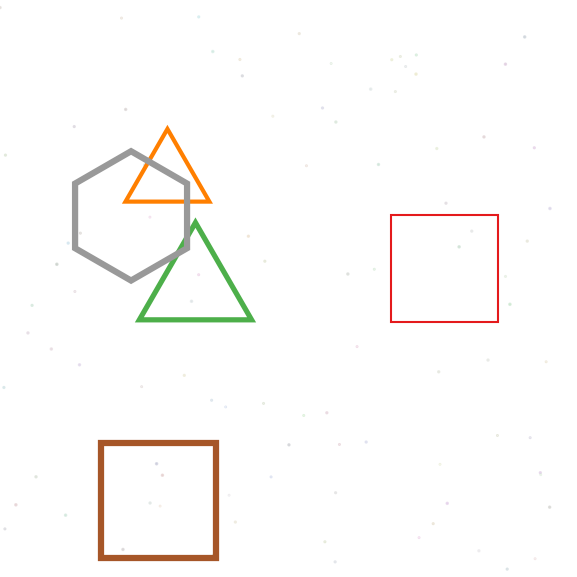[{"shape": "square", "thickness": 1, "radius": 0.46, "center": [0.769, 0.534]}, {"shape": "triangle", "thickness": 2.5, "radius": 0.56, "center": [0.338, 0.501]}, {"shape": "triangle", "thickness": 2, "radius": 0.42, "center": [0.29, 0.692]}, {"shape": "square", "thickness": 3, "radius": 0.5, "center": [0.275, 0.132]}, {"shape": "hexagon", "thickness": 3, "radius": 0.56, "center": [0.227, 0.625]}]